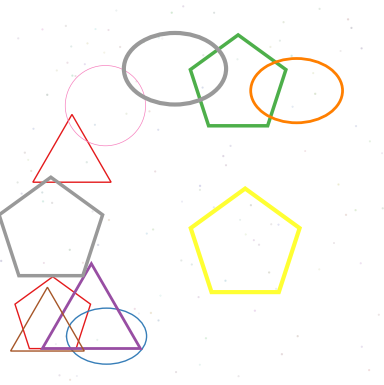[{"shape": "triangle", "thickness": 1, "radius": 0.59, "center": [0.187, 0.585]}, {"shape": "pentagon", "thickness": 1, "radius": 0.52, "center": [0.137, 0.178]}, {"shape": "oval", "thickness": 1, "radius": 0.52, "center": [0.277, 0.127]}, {"shape": "pentagon", "thickness": 2.5, "radius": 0.65, "center": [0.619, 0.779]}, {"shape": "triangle", "thickness": 2, "radius": 0.73, "center": [0.237, 0.168]}, {"shape": "oval", "thickness": 2, "radius": 0.6, "center": [0.77, 0.765]}, {"shape": "pentagon", "thickness": 3, "radius": 0.74, "center": [0.637, 0.362]}, {"shape": "triangle", "thickness": 1, "radius": 0.55, "center": [0.123, 0.143]}, {"shape": "circle", "thickness": 0.5, "radius": 0.52, "center": [0.274, 0.726]}, {"shape": "oval", "thickness": 3, "radius": 0.66, "center": [0.454, 0.821]}, {"shape": "pentagon", "thickness": 2.5, "radius": 0.71, "center": [0.132, 0.398]}]